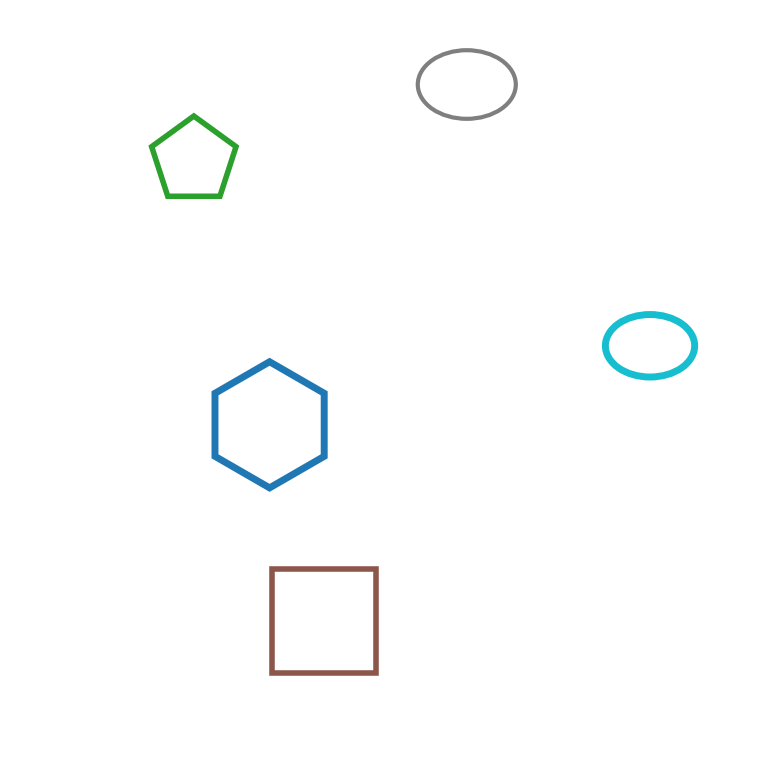[{"shape": "hexagon", "thickness": 2.5, "radius": 0.41, "center": [0.35, 0.448]}, {"shape": "pentagon", "thickness": 2, "radius": 0.29, "center": [0.252, 0.792]}, {"shape": "square", "thickness": 2, "radius": 0.34, "center": [0.421, 0.194]}, {"shape": "oval", "thickness": 1.5, "radius": 0.32, "center": [0.606, 0.89]}, {"shape": "oval", "thickness": 2.5, "radius": 0.29, "center": [0.844, 0.551]}]